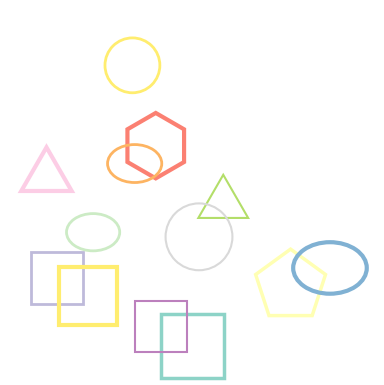[{"shape": "square", "thickness": 2.5, "radius": 0.41, "center": [0.5, 0.102]}, {"shape": "pentagon", "thickness": 2.5, "radius": 0.48, "center": [0.755, 0.257]}, {"shape": "square", "thickness": 2, "radius": 0.34, "center": [0.148, 0.277]}, {"shape": "hexagon", "thickness": 3, "radius": 0.42, "center": [0.405, 0.622]}, {"shape": "oval", "thickness": 3, "radius": 0.48, "center": [0.857, 0.304]}, {"shape": "oval", "thickness": 2, "radius": 0.35, "center": [0.35, 0.575]}, {"shape": "triangle", "thickness": 1.5, "radius": 0.37, "center": [0.58, 0.471]}, {"shape": "triangle", "thickness": 3, "radius": 0.38, "center": [0.121, 0.542]}, {"shape": "circle", "thickness": 1.5, "radius": 0.43, "center": [0.517, 0.385]}, {"shape": "square", "thickness": 1.5, "radius": 0.34, "center": [0.419, 0.152]}, {"shape": "oval", "thickness": 2, "radius": 0.35, "center": [0.242, 0.397]}, {"shape": "square", "thickness": 3, "radius": 0.38, "center": [0.229, 0.232]}, {"shape": "circle", "thickness": 2, "radius": 0.36, "center": [0.344, 0.83]}]